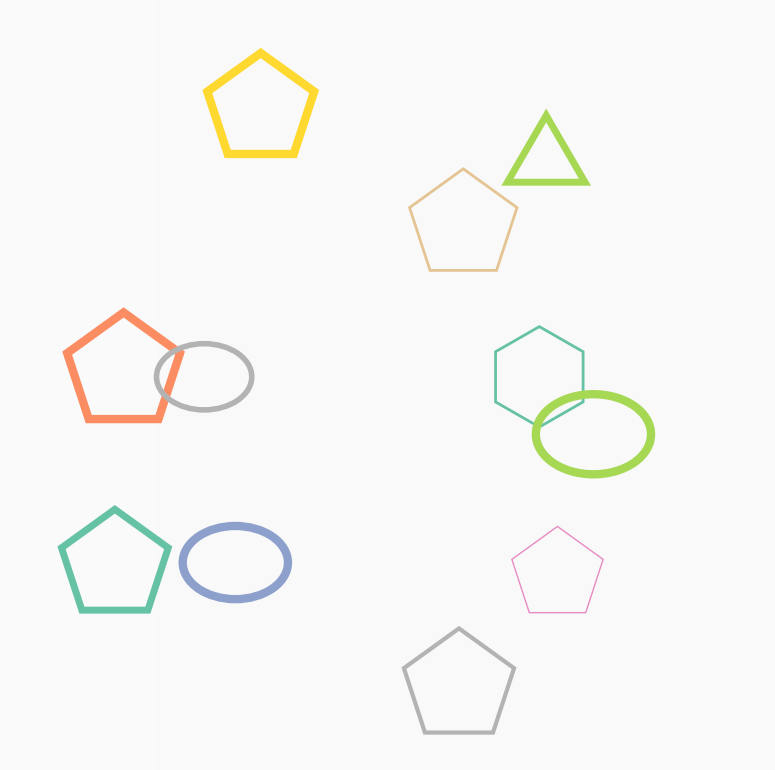[{"shape": "hexagon", "thickness": 1, "radius": 0.33, "center": [0.696, 0.511]}, {"shape": "pentagon", "thickness": 2.5, "radius": 0.36, "center": [0.148, 0.266]}, {"shape": "pentagon", "thickness": 3, "radius": 0.38, "center": [0.159, 0.518]}, {"shape": "oval", "thickness": 3, "radius": 0.34, "center": [0.304, 0.269]}, {"shape": "pentagon", "thickness": 0.5, "radius": 0.31, "center": [0.719, 0.254]}, {"shape": "oval", "thickness": 3, "radius": 0.37, "center": [0.766, 0.436]}, {"shape": "triangle", "thickness": 2.5, "radius": 0.29, "center": [0.705, 0.792]}, {"shape": "pentagon", "thickness": 3, "radius": 0.36, "center": [0.336, 0.859]}, {"shape": "pentagon", "thickness": 1, "radius": 0.36, "center": [0.598, 0.708]}, {"shape": "oval", "thickness": 2, "radius": 0.31, "center": [0.263, 0.511]}, {"shape": "pentagon", "thickness": 1.5, "radius": 0.37, "center": [0.592, 0.109]}]